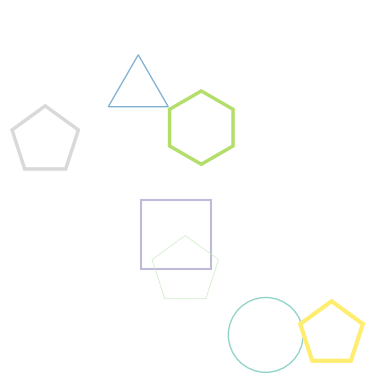[{"shape": "circle", "thickness": 1, "radius": 0.49, "center": [0.69, 0.13]}, {"shape": "square", "thickness": 1.5, "radius": 0.45, "center": [0.457, 0.39]}, {"shape": "triangle", "thickness": 1, "radius": 0.45, "center": [0.359, 0.768]}, {"shape": "hexagon", "thickness": 2.5, "radius": 0.48, "center": [0.523, 0.668]}, {"shape": "pentagon", "thickness": 2.5, "radius": 0.45, "center": [0.117, 0.634]}, {"shape": "pentagon", "thickness": 0.5, "radius": 0.45, "center": [0.481, 0.298]}, {"shape": "pentagon", "thickness": 3, "radius": 0.43, "center": [0.861, 0.132]}]